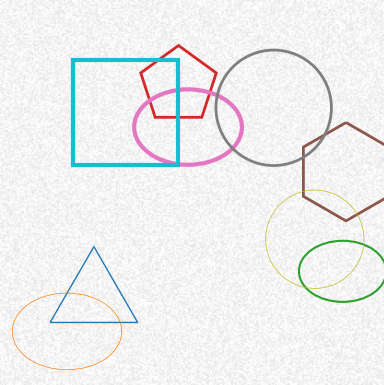[{"shape": "triangle", "thickness": 1, "radius": 0.66, "center": [0.244, 0.228]}, {"shape": "oval", "thickness": 0.5, "radius": 0.71, "center": [0.174, 0.139]}, {"shape": "oval", "thickness": 1.5, "radius": 0.57, "center": [0.89, 0.295]}, {"shape": "pentagon", "thickness": 2, "radius": 0.52, "center": [0.464, 0.779]}, {"shape": "hexagon", "thickness": 2, "radius": 0.64, "center": [0.899, 0.554]}, {"shape": "oval", "thickness": 3, "radius": 0.7, "center": [0.488, 0.67]}, {"shape": "circle", "thickness": 2, "radius": 0.75, "center": [0.711, 0.72]}, {"shape": "circle", "thickness": 0.5, "radius": 0.64, "center": [0.818, 0.379]}, {"shape": "square", "thickness": 3, "radius": 0.69, "center": [0.326, 0.708]}]